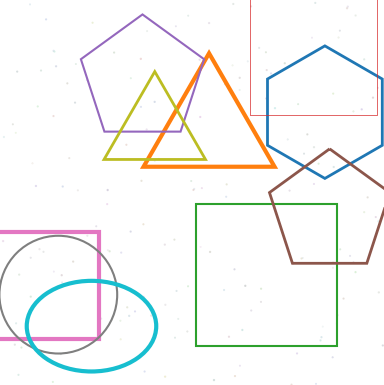[{"shape": "hexagon", "thickness": 2, "radius": 0.86, "center": [0.844, 0.709]}, {"shape": "triangle", "thickness": 3, "radius": 0.98, "center": [0.543, 0.665]}, {"shape": "square", "thickness": 1.5, "radius": 0.92, "center": [0.692, 0.286]}, {"shape": "square", "thickness": 0.5, "radius": 0.82, "center": [0.815, 0.865]}, {"shape": "pentagon", "thickness": 1.5, "radius": 0.84, "center": [0.37, 0.794]}, {"shape": "pentagon", "thickness": 2, "radius": 0.82, "center": [0.856, 0.449]}, {"shape": "square", "thickness": 3, "radius": 0.7, "center": [0.118, 0.259]}, {"shape": "circle", "thickness": 1.5, "radius": 0.76, "center": [0.151, 0.235]}, {"shape": "triangle", "thickness": 2, "radius": 0.76, "center": [0.402, 0.662]}, {"shape": "oval", "thickness": 3, "radius": 0.84, "center": [0.238, 0.153]}]